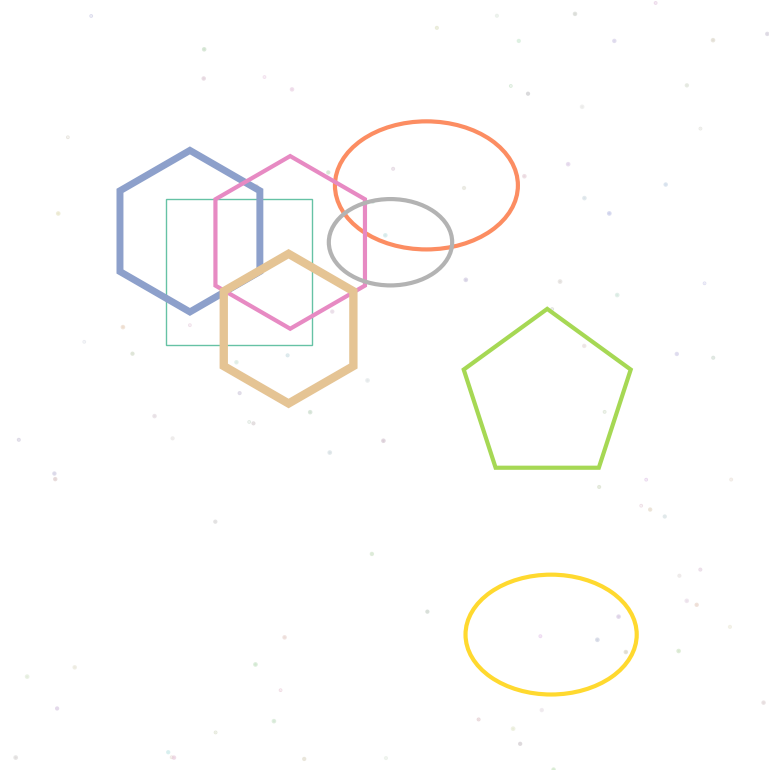[{"shape": "square", "thickness": 0.5, "radius": 0.47, "center": [0.31, 0.647]}, {"shape": "oval", "thickness": 1.5, "radius": 0.59, "center": [0.554, 0.759]}, {"shape": "hexagon", "thickness": 2.5, "radius": 0.52, "center": [0.247, 0.7]}, {"shape": "hexagon", "thickness": 1.5, "radius": 0.56, "center": [0.377, 0.685]}, {"shape": "pentagon", "thickness": 1.5, "radius": 0.57, "center": [0.711, 0.485]}, {"shape": "oval", "thickness": 1.5, "radius": 0.56, "center": [0.716, 0.176]}, {"shape": "hexagon", "thickness": 3, "radius": 0.49, "center": [0.375, 0.573]}, {"shape": "oval", "thickness": 1.5, "radius": 0.4, "center": [0.507, 0.685]}]